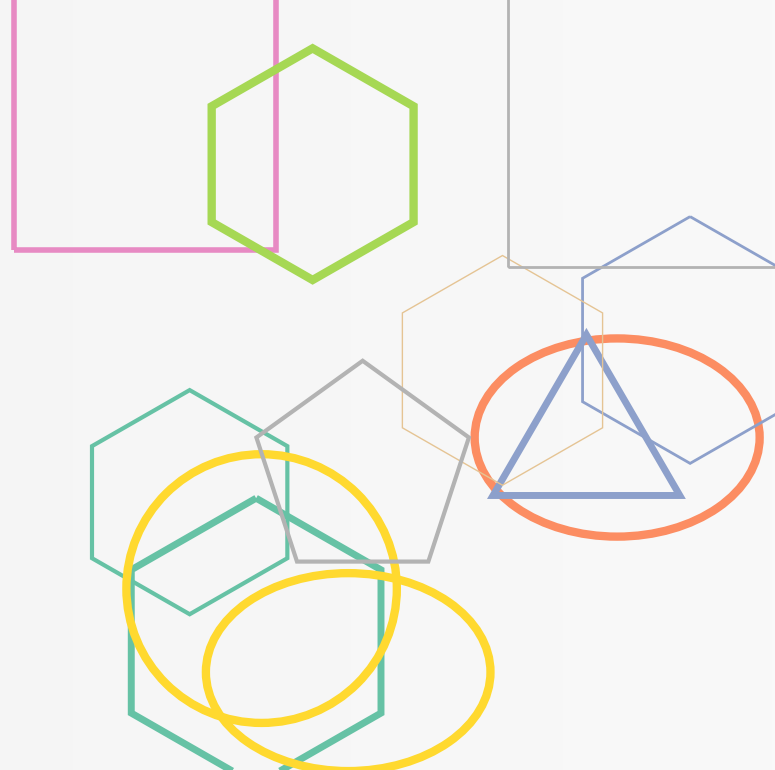[{"shape": "hexagon", "thickness": 2.5, "radius": 0.93, "center": [0.33, 0.167]}, {"shape": "hexagon", "thickness": 1.5, "radius": 0.73, "center": [0.245, 0.348]}, {"shape": "oval", "thickness": 3, "radius": 0.92, "center": [0.796, 0.432]}, {"shape": "hexagon", "thickness": 1, "radius": 0.8, "center": [0.89, 0.558]}, {"shape": "triangle", "thickness": 2.5, "radius": 0.7, "center": [0.757, 0.426]}, {"shape": "square", "thickness": 2, "radius": 0.85, "center": [0.187, 0.845]}, {"shape": "hexagon", "thickness": 3, "radius": 0.75, "center": [0.403, 0.787]}, {"shape": "oval", "thickness": 3, "radius": 0.92, "center": [0.449, 0.127]}, {"shape": "circle", "thickness": 3, "radius": 0.87, "center": [0.338, 0.236]}, {"shape": "hexagon", "thickness": 0.5, "radius": 0.75, "center": [0.648, 0.519]}, {"shape": "pentagon", "thickness": 1.5, "radius": 0.72, "center": [0.468, 0.387]}, {"shape": "square", "thickness": 1, "radius": 0.89, "center": [0.835, 0.831]}]